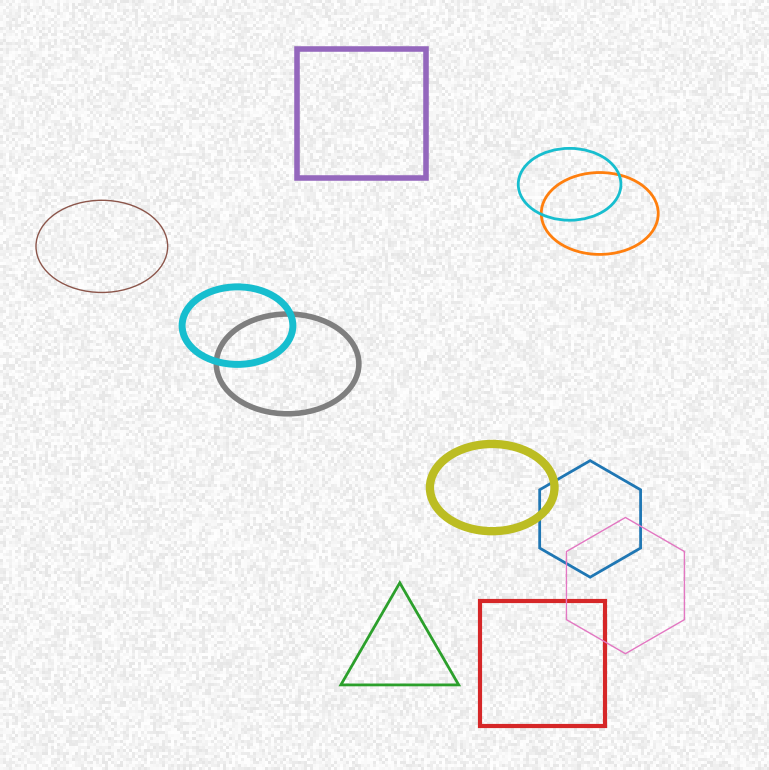[{"shape": "hexagon", "thickness": 1, "radius": 0.38, "center": [0.766, 0.326]}, {"shape": "oval", "thickness": 1, "radius": 0.38, "center": [0.779, 0.723]}, {"shape": "triangle", "thickness": 1, "radius": 0.44, "center": [0.519, 0.155]}, {"shape": "square", "thickness": 1.5, "radius": 0.41, "center": [0.704, 0.139]}, {"shape": "square", "thickness": 2, "radius": 0.42, "center": [0.47, 0.853]}, {"shape": "oval", "thickness": 0.5, "radius": 0.43, "center": [0.132, 0.68]}, {"shape": "hexagon", "thickness": 0.5, "radius": 0.44, "center": [0.812, 0.24]}, {"shape": "oval", "thickness": 2, "radius": 0.46, "center": [0.374, 0.527]}, {"shape": "oval", "thickness": 3, "radius": 0.4, "center": [0.639, 0.367]}, {"shape": "oval", "thickness": 1, "radius": 0.33, "center": [0.74, 0.761]}, {"shape": "oval", "thickness": 2.5, "radius": 0.36, "center": [0.308, 0.577]}]